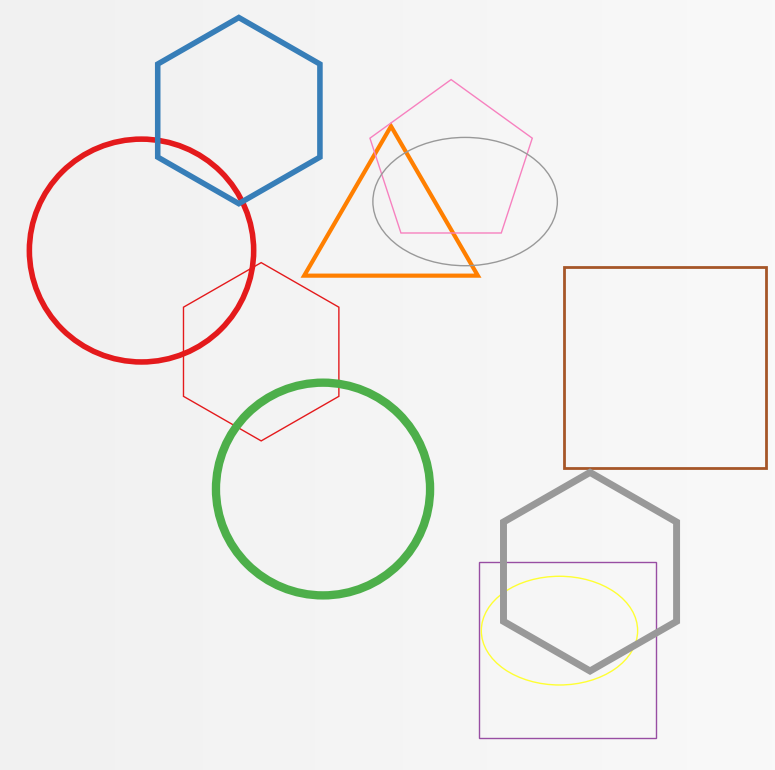[{"shape": "hexagon", "thickness": 0.5, "radius": 0.58, "center": [0.337, 0.543]}, {"shape": "circle", "thickness": 2, "radius": 0.72, "center": [0.183, 0.675]}, {"shape": "hexagon", "thickness": 2, "radius": 0.6, "center": [0.308, 0.856]}, {"shape": "circle", "thickness": 3, "radius": 0.69, "center": [0.417, 0.365]}, {"shape": "square", "thickness": 0.5, "radius": 0.57, "center": [0.732, 0.156]}, {"shape": "triangle", "thickness": 1.5, "radius": 0.65, "center": [0.505, 0.707]}, {"shape": "oval", "thickness": 0.5, "radius": 0.5, "center": [0.722, 0.181]}, {"shape": "square", "thickness": 1, "radius": 0.65, "center": [0.858, 0.523]}, {"shape": "pentagon", "thickness": 0.5, "radius": 0.55, "center": [0.582, 0.787]}, {"shape": "oval", "thickness": 0.5, "radius": 0.6, "center": [0.6, 0.738]}, {"shape": "hexagon", "thickness": 2.5, "radius": 0.64, "center": [0.761, 0.258]}]